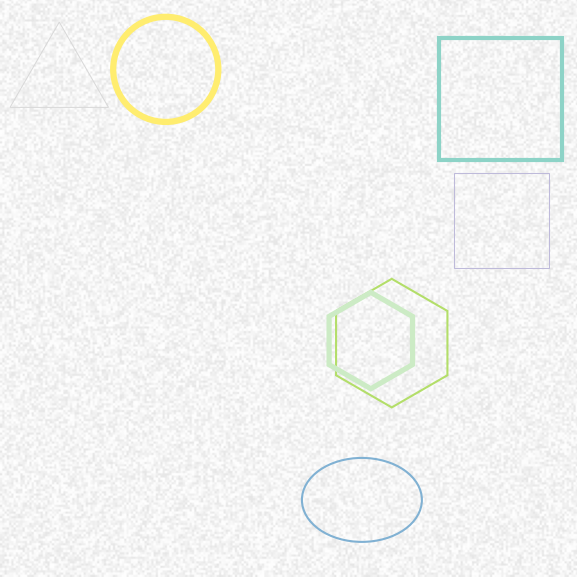[{"shape": "square", "thickness": 2, "radius": 0.53, "center": [0.867, 0.828]}, {"shape": "square", "thickness": 0.5, "radius": 0.41, "center": [0.869, 0.617]}, {"shape": "oval", "thickness": 1, "radius": 0.52, "center": [0.627, 0.134]}, {"shape": "hexagon", "thickness": 1, "radius": 0.56, "center": [0.678, 0.405]}, {"shape": "triangle", "thickness": 0.5, "radius": 0.49, "center": [0.103, 0.862]}, {"shape": "hexagon", "thickness": 2.5, "radius": 0.42, "center": [0.642, 0.409]}, {"shape": "circle", "thickness": 3, "radius": 0.46, "center": [0.287, 0.879]}]